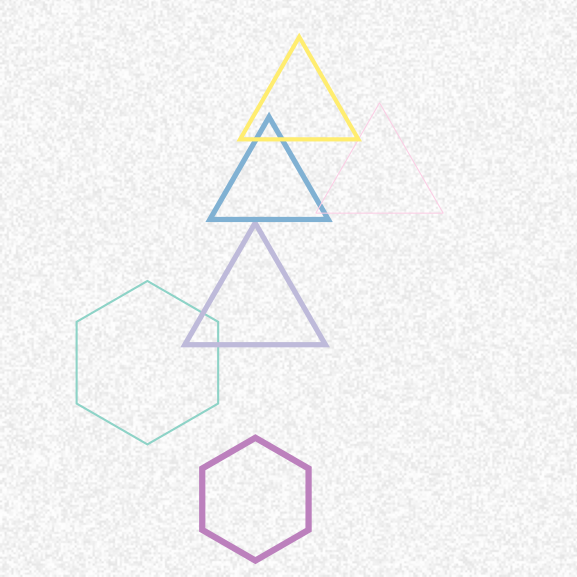[{"shape": "hexagon", "thickness": 1, "radius": 0.71, "center": [0.255, 0.371]}, {"shape": "triangle", "thickness": 2.5, "radius": 0.7, "center": [0.442, 0.473]}, {"shape": "triangle", "thickness": 2.5, "radius": 0.59, "center": [0.466, 0.678]}, {"shape": "triangle", "thickness": 0.5, "radius": 0.64, "center": [0.657, 0.694]}, {"shape": "hexagon", "thickness": 3, "radius": 0.53, "center": [0.442, 0.135]}, {"shape": "triangle", "thickness": 2, "radius": 0.59, "center": [0.518, 0.817]}]